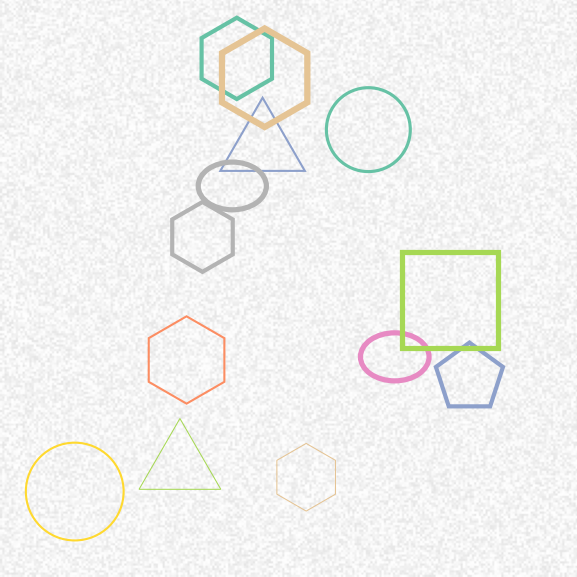[{"shape": "hexagon", "thickness": 2, "radius": 0.35, "center": [0.41, 0.898]}, {"shape": "circle", "thickness": 1.5, "radius": 0.36, "center": [0.638, 0.775]}, {"shape": "hexagon", "thickness": 1, "radius": 0.38, "center": [0.323, 0.376]}, {"shape": "triangle", "thickness": 1, "radius": 0.42, "center": [0.455, 0.745]}, {"shape": "pentagon", "thickness": 2, "radius": 0.31, "center": [0.813, 0.345]}, {"shape": "oval", "thickness": 2.5, "radius": 0.3, "center": [0.684, 0.381]}, {"shape": "triangle", "thickness": 0.5, "radius": 0.41, "center": [0.312, 0.193]}, {"shape": "square", "thickness": 2.5, "radius": 0.41, "center": [0.779, 0.48]}, {"shape": "circle", "thickness": 1, "radius": 0.42, "center": [0.129, 0.148]}, {"shape": "hexagon", "thickness": 3, "radius": 0.43, "center": [0.458, 0.865]}, {"shape": "hexagon", "thickness": 0.5, "radius": 0.29, "center": [0.53, 0.173]}, {"shape": "oval", "thickness": 2.5, "radius": 0.3, "center": [0.402, 0.677]}, {"shape": "hexagon", "thickness": 2, "radius": 0.3, "center": [0.351, 0.589]}]